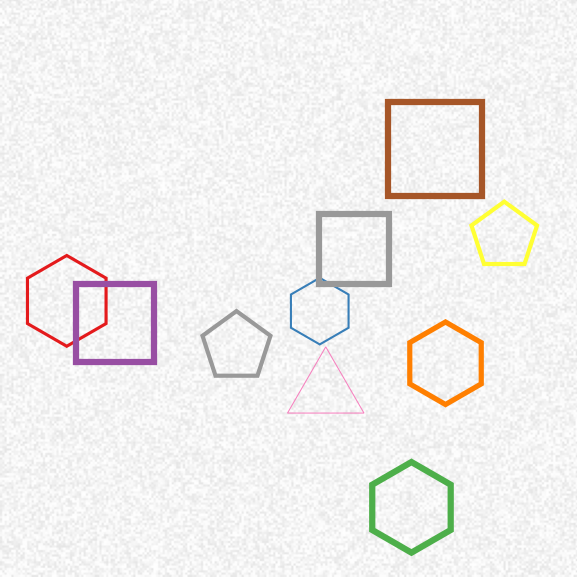[{"shape": "hexagon", "thickness": 1.5, "radius": 0.39, "center": [0.116, 0.478]}, {"shape": "hexagon", "thickness": 1, "radius": 0.29, "center": [0.554, 0.46]}, {"shape": "hexagon", "thickness": 3, "radius": 0.39, "center": [0.713, 0.121]}, {"shape": "square", "thickness": 3, "radius": 0.34, "center": [0.2, 0.44]}, {"shape": "hexagon", "thickness": 2.5, "radius": 0.36, "center": [0.771, 0.37]}, {"shape": "pentagon", "thickness": 2, "radius": 0.3, "center": [0.873, 0.59]}, {"shape": "square", "thickness": 3, "radius": 0.41, "center": [0.754, 0.74]}, {"shape": "triangle", "thickness": 0.5, "radius": 0.38, "center": [0.564, 0.322]}, {"shape": "square", "thickness": 3, "radius": 0.3, "center": [0.613, 0.568]}, {"shape": "pentagon", "thickness": 2, "radius": 0.31, "center": [0.409, 0.399]}]